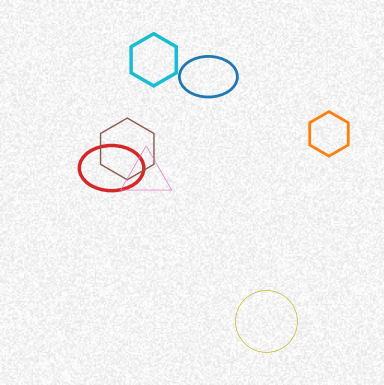[{"shape": "oval", "thickness": 2, "radius": 0.38, "center": [0.541, 0.801]}, {"shape": "hexagon", "thickness": 2, "radius": 0.29, "center": [0.854, 0.652]}, {"shape": "oval", "thickness": 2.5, "radius": 0.42, "center": [0.29, 0.563]}, {"shape": "hexagon", "thickness": 1, "radius": 0.4, "center": [0.331, 0.613]}, {"shape": "triangle", "thickness": 0.5, "radius": 0.38, "center": [0.38, 0.545]}, {"shape": "circle", "thickness": 0.5, "radius": 0.4, "center": [0.692, 0.165]}, {"shape": "hexagon", "thickness": 2.5, "radius": 0.34, "center": [0.399, 0.845]}]